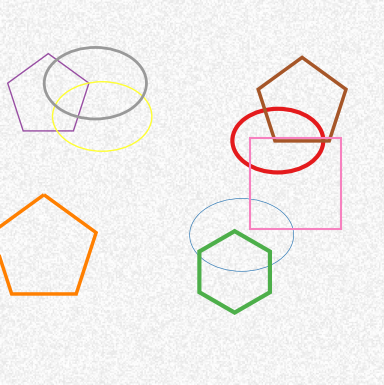[{"shape": "oval", "thickness": 3, "radius": 0.59, "center": [0.722, 0.635]}, {"shape": "oval", "thickness": 0.5, "radius": 0.68, "center": [0.628, 0.39]}, {"shape": "hexagon", "thickness": 3, "radius": 0.53, "center": [0.609, 0.294]}, {"shape": "pentagon", "thickness": 1, "radius": 0.55, "center": [0.125, 0.75]}, {"shape": "pentagon", "thickness": 2.5, "radius": 0.71, "center": [0.114, 0.352]}, {"shape": "oval", "thickness": 1, "radius": 0.64, "center": [0.265, 0.697]}, {"shape": "pentagon", "thickness": 2.5, "radius": 0.6, "center": [0.785, 0.731]}, {"shape": "square", "thickness": 1.5, "radius": 0.59, "center": [0.768, 0.522]}, {"shape": "oval", "thickness": 2, "radius": 0.66, "center": [0.248, 0.784]}]